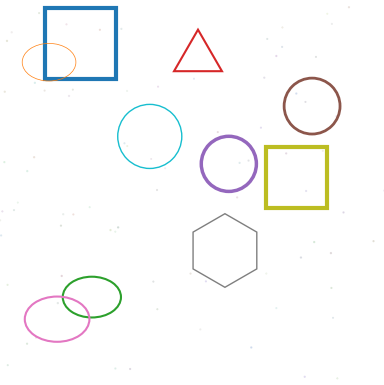[{"shape": "square", "thickness": 3, "radius": 0.46, "center": [0.21, 0.887]}, {"shape": "oval", "thickness": 0.5, "radius": 0.35, "center": [0.127, 0.838]}, {"shape": "oval", "thickness": 1.5, "radius": 0.38, "center": [0.239, 0.228]}, {"shape": "triangle", "thickness": 1.5, "radius": 0.36, "center": [0.514, 0.851]}, {"shape": "circle", "thickness": 2.5, "radius": 0.36, "center": [0.594, 0.574]}, {"shape": "circle", "thickness": 2, "radius": 0.36, "center": [0.811, 0.724]}, {"shape": "oval", "thickness": 1.5, "radius": 0.42, "center": [0.148, 0.171]}, {"shape": "hexagon", "thickness": 1, "radius": 0.48, "center": [0.584, 0.349]}, {"shape": "square", "thickness": 3, "radius": 0.4, "center": [0.769, 0.539]}, {"shape": "circle", "thickness": 1, "radius": 0.42, "center": [0.389, 0.646]}]